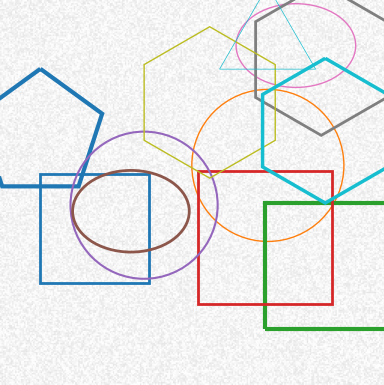[{"shape": "pentagon", "thickness": 3, "radius": 0.84, "center": [0.105, 0.652]}, {"shape": "square", "thickness": 2, "radius": 0.7, "center": [0.246, 0.407]}, {"shape": "circle", "thickness": 1, "radius": 0.99, "center": [0.696, 0.57]}, {"shape": "square", "thickness": 3, "radius": 0.82, "center": [0.851, 0.309]}, {"shape": "square", "thickness": 2, "radius": 0.87, "center": [0.688, 0.383]}, {"shape": "circle", "thickness": 1.5, "radius": 0.96, "center": [0.374, 0.467]}, {"shape": "oval", "thickness": 2, "radius": 0.76, "center": [0.34, 0.451]}, {"shape": "oval", "thickness": 1, "radius": 0.78, "center": [0.769, 0.882]}, {"shape": "hexagon", "thickness": 2, "radius": 0.98, "center": [0.834, 0.845]}, {"shape": "hexagon", "thickness": 1, "radius": 0.98, "center": [0.545, 0.734]}, {"shape": "triangle", "thickness": 0.5, "radius": 0.72, "center": [0.695, 0.892]}, {"shape": "hexagon", "thickness": 2.5, "radius": 0.94, "center": [0.845, 0.661]}]